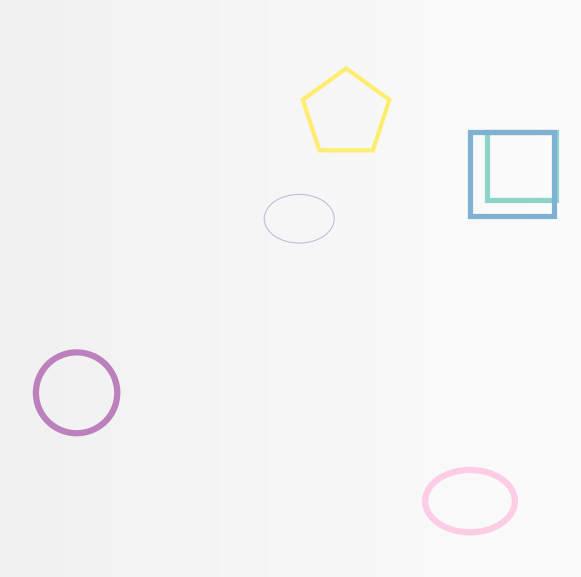[{"shape": "square", "thickness": 2.5, "radius": 0.3, "center": [0.896, 0.712]}, {"shape": "oval", "thickness": 0.5, "radius": 0.3, "center": [0.515, 0.62]}, {"shape": "square", "thickness": 2.5, "radius": 0.36, "center": [0.881, 0.698]}, {"shape": "oval", "thickness": 3, "radius": 0.39, "center": [0.809, 0.131]}, {"shape": "circle", "thickness": 3, "radius": 0.35, "center": [0.132, 0.319]}, {"shape": "pentagon", "thickness": 2, "radius": 0.39, "center": [0.595, 0.802]}]